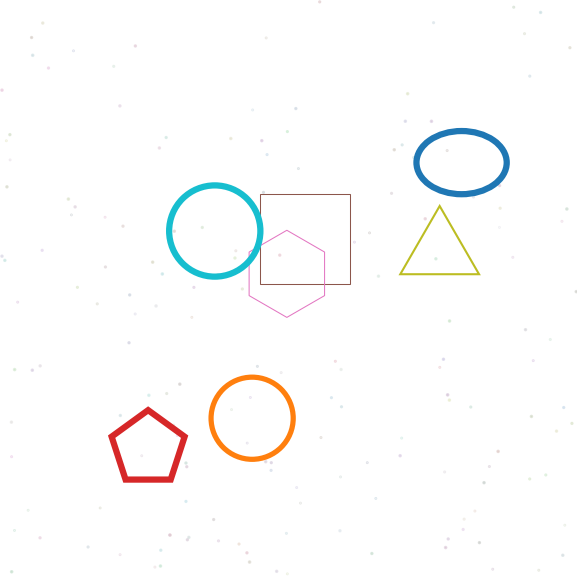[{"shape": "oval", "thickness": 3, "radius": 0.39, "center": [0.799, 0.718]}, {"shape": "circle", "thickness": 2.5, "radius": 0.36, "center": [0.437, 0.275]}, {"shape": "pentagon", "thickness": 3, "radius": 0.33, "center": [0.256, 0.222]}, {"shape": "square", "thickness": 0.5, "radius": 0.39, "center": [0.529, 0.586]}, {"shape": "hexagon", "thickness": 0.5, "radius": 0.38, "center": [0.497, 0.525]}, {"shape": "triangle", "thickness": 1, "radius": 0.39, "center": [0.761, 0.564]}, {"shape": "circle", "thickness": 3, "radius": 0.39, "center": [0.372, 0.599]}]